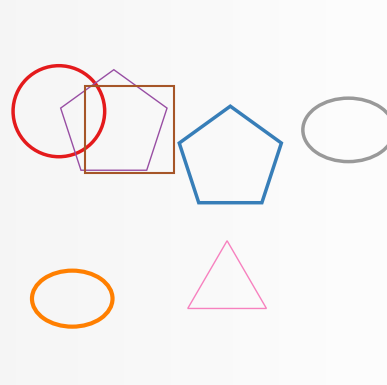[{"shape": "circle", "thickness": 2.5, "radius": 0.59, "center": [0.152, 0.711]}, {"shape": "pentagon", "thickness": 2.5, "radius": 0.69, "center": [0.594, 0.586]}, {"shape": "pentagon", "thickness": 1, "radius": 0.72, "center": [0.294, 0.675]}, {"shape": "oval", "thickness": 3, "radius": 0.52, "center": [0.186, 0.224]}, {"shape": "square", "thickness": 1.5, "radius": 0.57, "center": [0.334, 0.664]}, {"shape": "triangle", "thickness": 1, "radius": 0.59, "center": [0.586, 0.257]}, {"shape": "oval", "thickness": 2.5, "radius": 0.59, "center": [0.899, 0.663]}]